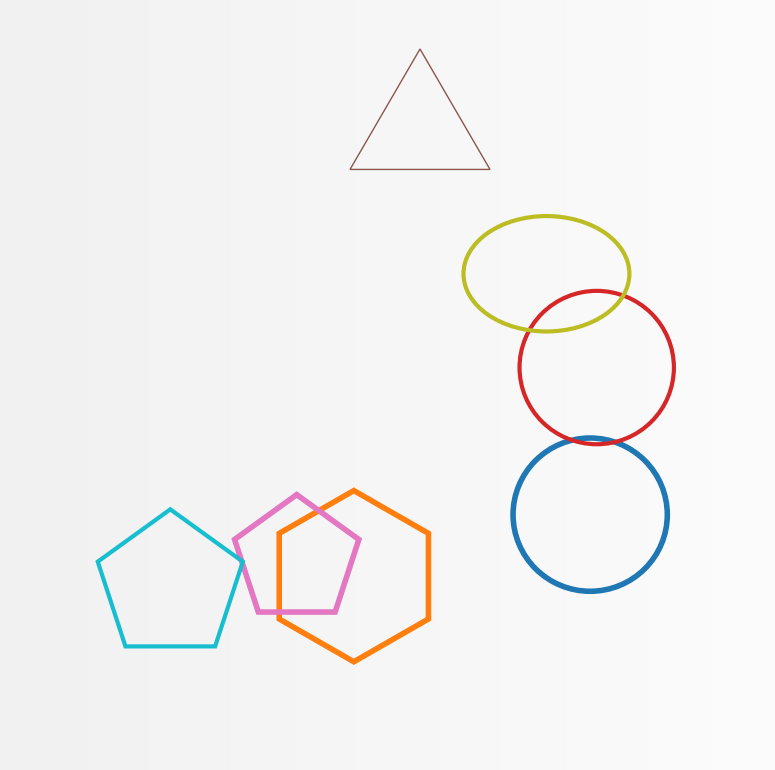[{"shape": "circle", "thickness": 2, "radius": 0.5, "center": [0.762, 0.332]}, {"shape": "hexagon", "thickness": 2, "radius": 0.56, "center": [0.457, 0.252]}, {"shape": "circle", "thickness": 1.5, "radius": 0.5, "center": [0.77, 0.523]}, {"shape": "triangle", "thickness": 0.5, "radius": 0.52, "center": [0.542, 0.832]}, {"shape": "pentagon", "thickness": 2, "radius": 0.42, "center": [0.383, 0.273]}, {"shape": "oval", "thickness": 1.5, "radius": 0.54, "center": [0.705, 0.644]}, {"shape": "pentagon", "thickness": 1.5, "radius": 0.49, "center": [0.22, 0.24]}]